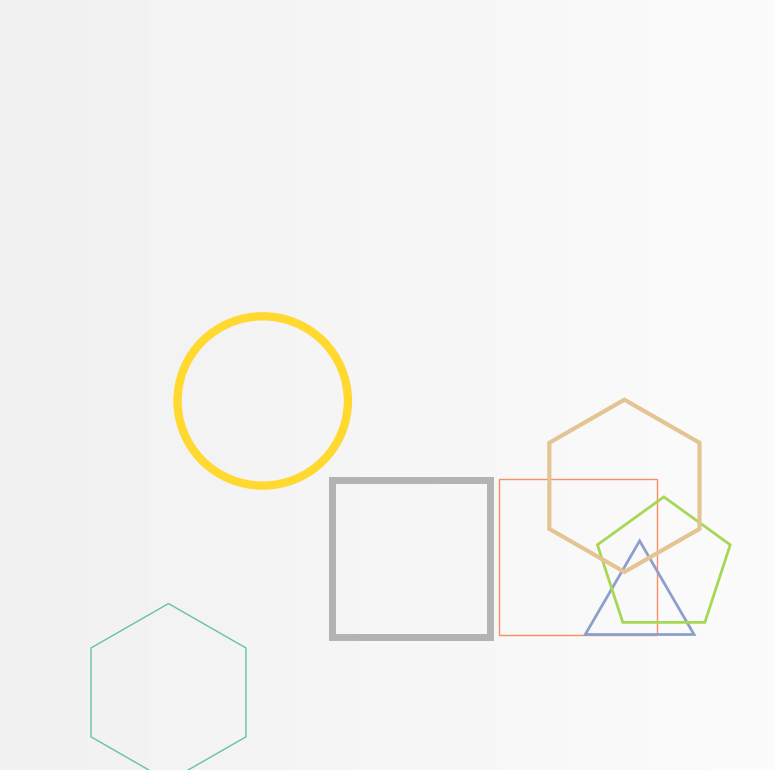[{"shape": "hexagon", "thickness": 0.5, "radius": 0.58, "center": [0.217, 0.101]}, {"shape": "square", "thickness": 0.5, "radius": 0.51, "center": [0.746, 0.276]}, {"shape": "triangle", "thickness": 1, "radius": 0.41, "center": [0.825, 0.216]}, {"shape": "pentagon", "thickness": 1, "radius": 0.45, "center": [0.857, 0.265]}, {"shape": "circle", "thickness": 3, "radius": 0.55, "center": [0.339, 0.479]}, {"shape": "hexagon", "thickness": 1.5, "radius": 0.56, "center": [0.806, 0.369]}, {"shape": "square", "thickness": 2.5, "radius": 0.51, "center": [0.53, 0.275]}]